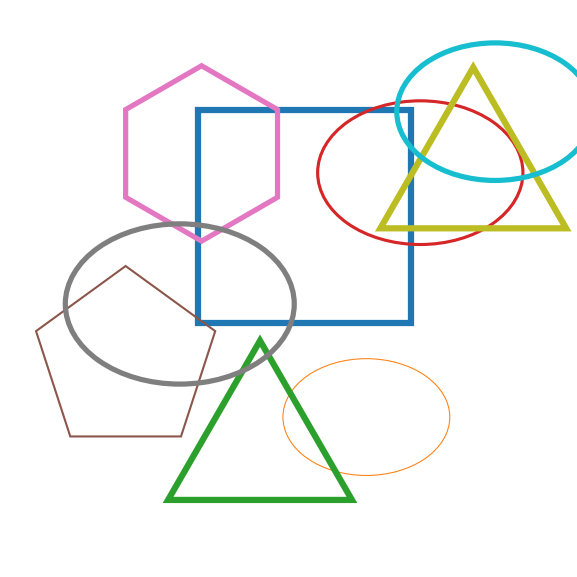[{"shape": "square", "thickness": 3, "radius": 0.92, "center": [0.527, 0.625]}, {"shape": "oval", "thickness": 0.5, "radius": 0.72, "center": [0.634, 0.277]}, {"shape": "triangle", "thickness": 3, "radius": 0.92, "center": [0.45, 0.225]}, {"shape": "oval", "thickness": 1.5, "radius": 0.89, "center": [0.728, 0.7]}, {"shape": "pentagon", "thickness": 1, "radius": 0.82, "center": [0.218, 0.375]}, {"shape": "hexagon", "thickness": 2.5, "radius": 0.76, "center": [0.349, 0.733]}, {"shape": "oval", "thickness": 2.5, "radius": 0.99, "center": [0.311, 0.473]}, {"shape": "triangle", "thickness": 3, "radius": 0.93, "center": [0.819, 0.697]}, {"shape": "oval", "thickness": 2.5, "radius": 0.85, "center": [0.857, 0.806]}]